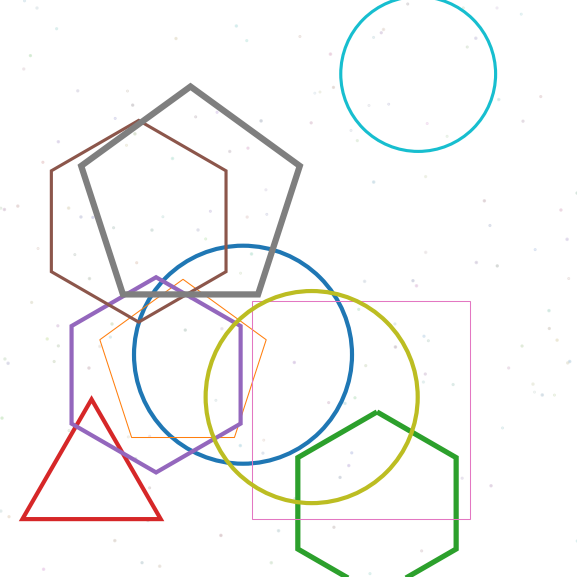[{"shape": "circle", "thickness": 2, "radius": 0.94, "center": [0.421, 0.385]}, {"shape": "pentagon", "thickness": 0.5, "radius": 0.76, "center": [0.317, 0.364]}, {"shape": "hexagon", "thickness": 2.5, "radius": 0.79, "center": [0.653, 0.128]}, {"shape": "triangle", "thickness": 2, "radius": 0.69, "center": [0.159, 0.169]}, {"shape": "hexagon", "thickness": 2, "radius": 0.85, "center": [0.27, 0.35]}, {"shape": "hexagon", "thickness": 1.5, "radius": 0.87, "center": [0.24, 0.616]}, {"shape": "square", "thickness": 0.5, "radius": 0.94, "center": [0.625, 0.289]}, {"shape": "pentagon", "thickness": 3, "radius": 0.99, "center": [0.33, 0.65]}, {"shape": "circle", "thickness": 2, "radius": 0.92, "center": [0.54, 0.312]}, {"shape": "circle", "thickness": 1.5, "radius": 0.67, "center": [0.724, 0.871]}]